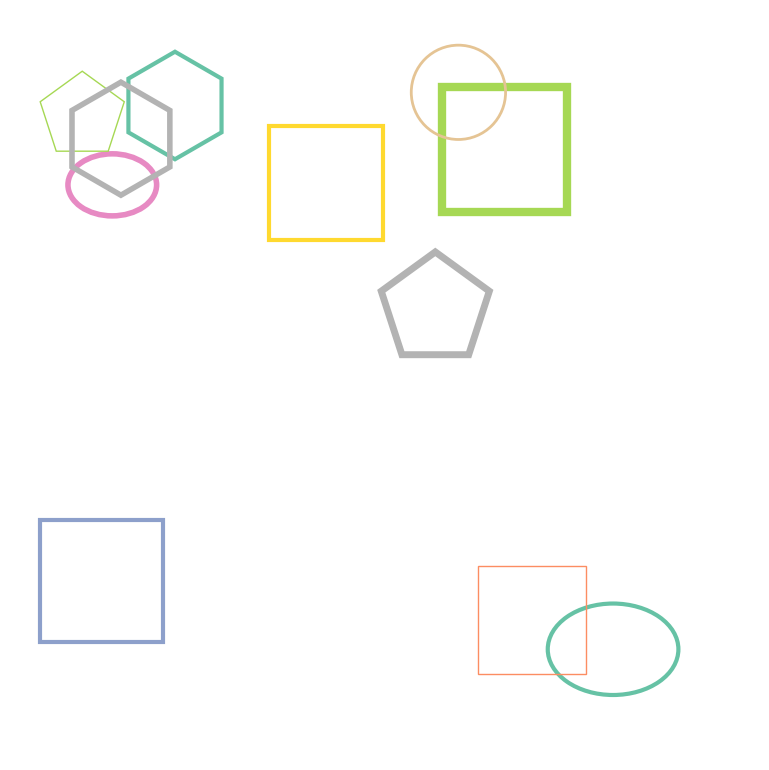[{"shape": "oval", "thickness": 1.5, "radius": 0.42, "center": [0.796, 0.157]}, {"shape": "hexagon", "thickness": 1.5, "radius": 0.35, "center": [0.227, 0.863]}, {"shape": "square", "thickness": 0.5, "radius": 0.35, "center": [0.691, 0.195]}, {"shape": "square", "thickness": 1.5, "radius": 0.4, "center": [0.132, 0.245]}, {"shape": "oval", "thickness": 2, "radius": 0.29, "center": [0.146, 0.76]}, {"shape": "square", "thickness": 3, "radius": 0.4, "center": [0.655, 0.805]}, {"shape": "pentagon", "thickness": 0.5, "radius": 0.29, "center": [0.107, 0.85]}, {"shape": "square", "thickness": 1.5, "radius": 0.37, "center": [0.423, 0.763]}, {"shape": "circle", "thickness": 1, "radius": 0.31, "center": [0.595, 0.88]}, {"shape": "pentagon", "thickness": 2.5, "radius": 0.37, "center": [0.565, 0.599]}, {"shape": "hexagon", "thickness": 2, "radius": 0.37, "center": [0.157, 0.82]}]